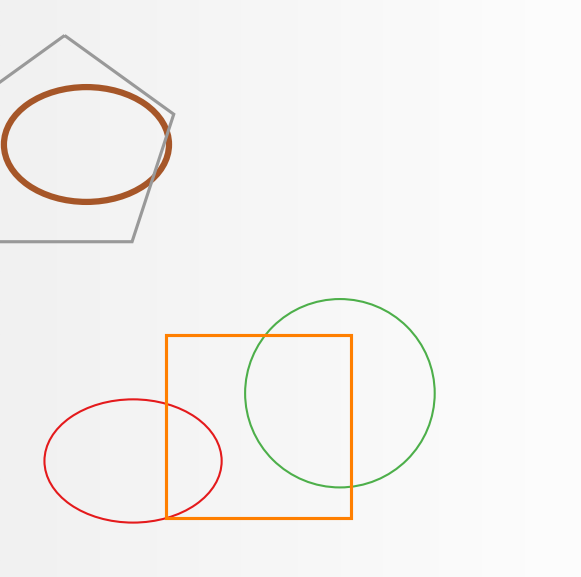[{"shape": "oval", "thickness": 1, "radius": 0.76, "center": [0.229, 0.201]}, {"shape": "circle", "thickness": 1, "radius": 0.82, "center": [0.585, 0.318]}, {"shape": "square", "thickness": 1.5, "radius": 0.79, "center": [0.445, 0.261]}, {"shape": "oval", "thickness": 3, "radius": 0.71, "center": [0.149, 0.749]}, {"shape": "pentagon", "thickness": 1.5, "radius": 0.99, "center": [0.111, 0.74]}]